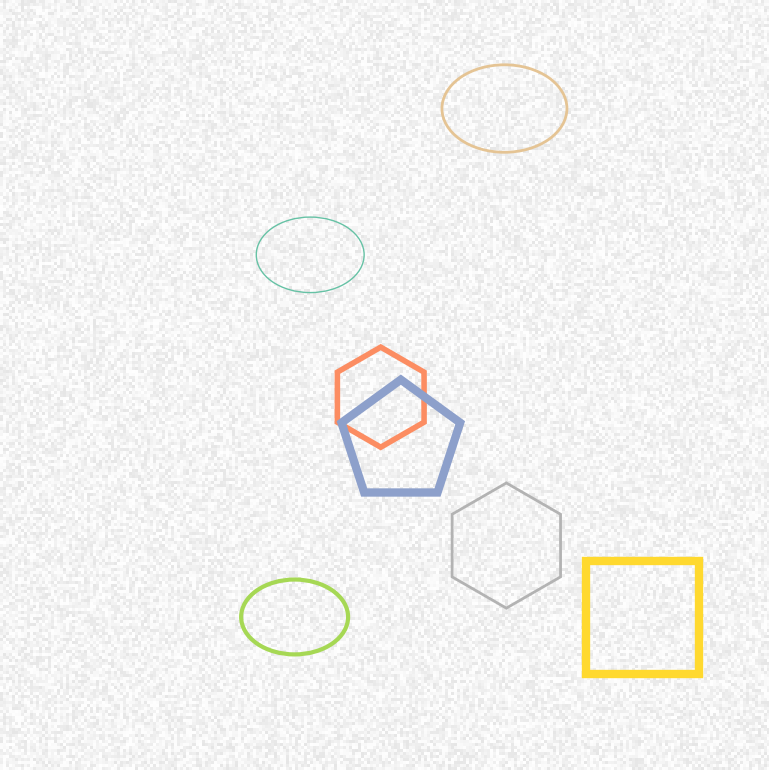[{"shape": "oval", "thickness": 0.5, "radius": 0.35, "center": [0.403, 0.669]}, {"shape": "hexagon", "thickness": 2, "radius": 0.32, "center": [0.494, 0.484]}, {"shape": "pentagon", "thickness": 3, "radius": 0.41, "center": [0.521, 0.426]}, {"shape": "oval", "thickness": 1.5, "radius": 0.35, "center": [0.383, 0.199]}, {"shape": "square", "thickness": 3, "radius": 0.37, "center": [0.835, 0.198]}, {"shape": "oval", "thickness": 1, "radius": 0.41, "center": [0.655, 0.859]}, {"shape": "hexagon", "thickness": 1, "radius": 0.41, "center": [0.658, 0.291]}]